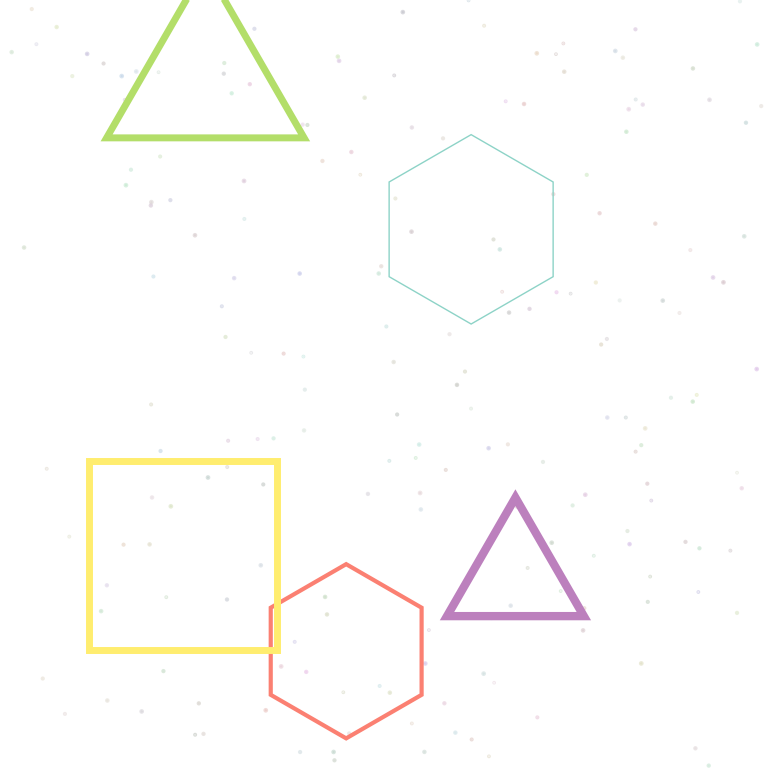[{"shape": "hexagon", "thickness": 0.5, "radius": 0.61, "center": [0.612, 0.702]}, {"shape": "hexagon", "thickness": 1.5, "radius": 0.57, "center": [0.45, 0.154]}, {"shape": "triangle", "thickness": 2.5, "radius": 0.74, "center": [0.267, 0.895]}, {"shape": "triangle", "thickness": 3, "radius": 0.51, "center": [0.669, 0.251]}, {"shape": "square", "thickness": 2.5, "radius": 0.61, "center": [0.238, 0.279]}]